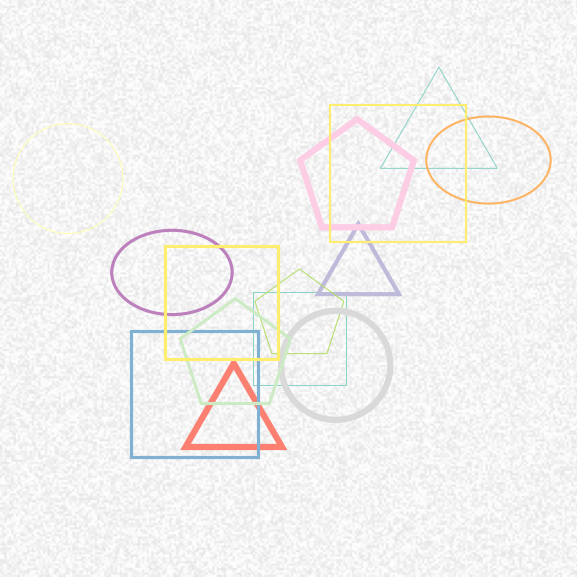[{"shape": "square", "thickness": 0.5, "radius": 0.4, "center": [0.519, 0.413]}, {"shape": "triangle", "thickness": 0.5, "radius": 0.58, "center": [0.76, 0.766]}, {"shape": "circle", "thickness": 0.5, "radius": 0.48, "center": [0.118, 0.69]}, {"shape": "triangle", "thickness": 2, "radius": 0.41, "center": [0.621, 0.53]}, {"shape": "triangle", "thickness": 3, "radius": 0.48, "center": [0.405, 0.273]}, {"shape": "square", "thickness": 1.5, "radius": 0.55, "center": [0.337, 0.317]}, {"shape": "oval", "thickness": 1, "radius": 0.54, "center": [0.846, 0.722]}, {"shape": "pentagon", "thickness": 0.5, "radius": 0.41, "center": [0.518, 0.452]}, {"shape": "pentagon", "thickness": 3, "radius": 0.52, "center": [0.618, 0.689]}, {"shape": "circle", "thickness": 3, "radius": 0.47, "center": [0.581, 0.367]}, {"shape": "oval", "thickness": 1.5, "radius": 0.52, "center": [0.298, 0.527]}, {"shape": "pentagon", "thickness": 1.5, "radius": 0.5, "center": [0.407, 0.382]}, {"shape": "square", "thickness": 1.5, "radius": 0.49, "center": [0.383, 0.475]}, {"shape": "square", "thickness": 1, "radius": 0.59, "center": [0.689, 0.699]}]